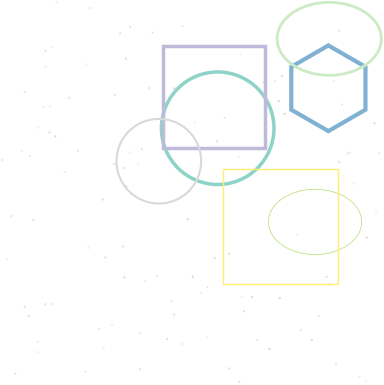[{"shape": "circle", "thickness": 2.5, "radius": 0.73, "center": [0.565, 0.667]}, {"shape": "square", "thickness": 2.5, "radius": 0.66, "center": [0.556, 0.748]}, {"shape": "hexagon", "thickness": 3, "radius": 0.56, "center": [0.853, 0.771]}, {"shape": "oval", "thickness": 0.5, "radius": 0.61, "center": [0.818, 0.424]}, {"shape": "circle", "thickness": 1.5, "radius": 0.55, "center": [0.412, 0.581]}, {"shape": "oval", "thickness": 2, "radius": 0.68, "center": [0.855, 0.899]}, {"shape": "square", "thickness": 1, "radius": 0.75, "center": [0.727, 0.411]}]